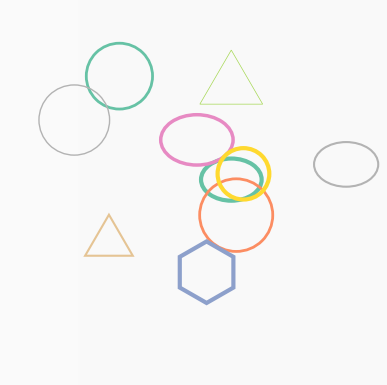[{"shape": "oval", "thickness": 3, "radius": 0.39, "center": [0.597, 0.533]}, {"shape": "circle", "thickness": 2, "radius": 0.43, "center": [0.308, 0.802]}, {"shape": "circle", "thickness": 2, "radius": 0.47, "center": [0.61, 0.441]}, {"shape": "hexagon", "thickness": 3, "radius": 0.4, "center": [0.533, 0.293]}, {"shape": "oval", "thickness": 2.5, "radius": 0.47, "center": [0.508, 0.637]}, {"shape": "triangle", "thickness": 0.5, "radius": 0.47, "center": [0.597, 0.776]}, {"shape": "circle", "thickness": 3, "radius": 0.33, "center": [0.628, 0.548]}, {"shape": "triangle", "thickness": 1.5, "radius": 0.36, "center": [0.281, 0.371]}, {"shape": "circle", "thickness": 1, "radius": 0.46, "center": [0.192, 0.688]}, {"shape": "oval", "thickness": 1.5, "radius": 0.41, "center": [0.893, 0.573]}]